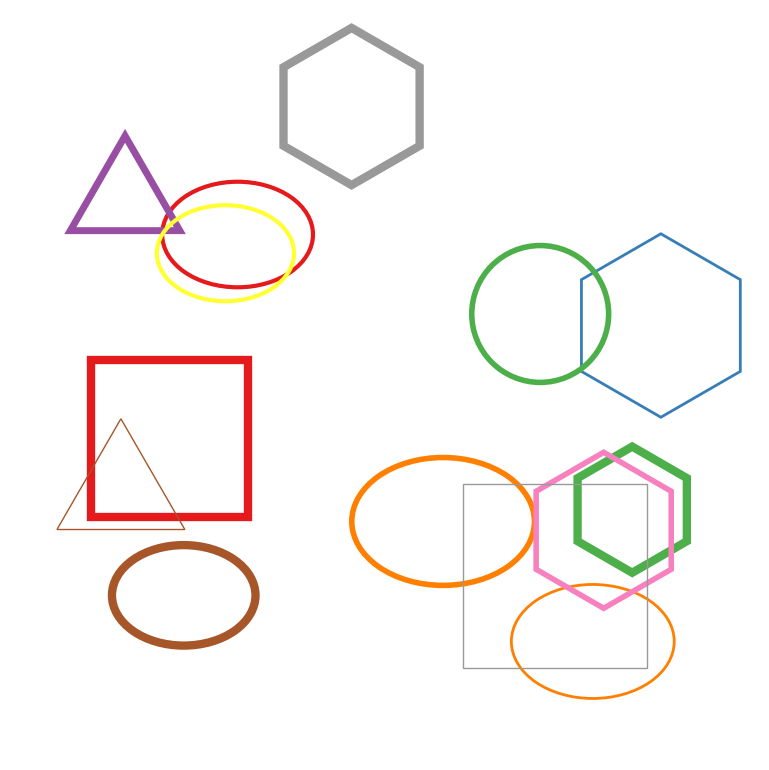[{"shape": "square", "thickness": 3, "radius": 0.51, "center": [0.22, 0.431]}, {"shape": "oval", "thickness": 1.5, "radius": 0.49, "center": [0.309, 0.695]}, {"shape": "hexagon", "thickness": 1, "radius": 0.6, "center": [0.858, 0.577]}, {"shape": "hexagon", "thickness": 3, "radius": 0.41, "center": [0.821, 0.338]}, {"shape": "circle", "thickness": 2, "radius": 0.44, "center": [0.702, 0.592]}, {"shape": "triangle", "thickness": 2.5, "radius": 0.41, "center": [0.162, 0.742]}, {"shape": "oval", "thickness": 1, "radius": 0.53, "center": [0.77, 0.167]}, {"shape": "oval", "thickness": 2, "radius": 0.59, "center": [0.575, 0.323]}, {"shape": "oval", "thickness": 1.5, "radius": 0.45, "center": [0.293, 0.671]}, {"shape": "triangle", "thickness": 0.5, "radius": 0.48, "center": [0.157, 0.36]}, {"shape": "oval", "thickness": 3, "radius": 0.47, "center": [0.239, 0.227]}, {"shape": "hexagon", "thickness": 2, "radius": 0.51, "center": [0.784, 0.311]}, {"shape": "square", "thickness": 0.5, "radius": 0.6, "center": [0.721, 0.252]}, {"shape": "hexagon", "thickness": 3, "radius": 0.51, "center": [0.457, 0.862]}]